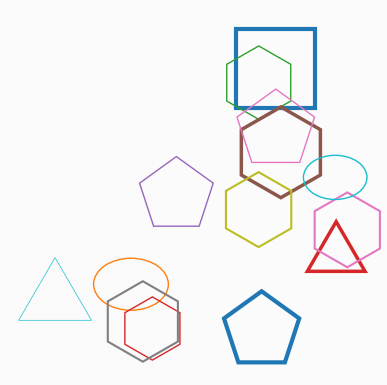[{"shape": "pentagon", "thickness": 3, "radius": 0.51, "center": [0.675, 0.141]}, {"shape": "square", "thickness": 3, "radius": 0.52, "center": [0.711, 0.822]}, {"shape": "oval", "thickness": 1, "radius": 0.48, "center": [0.338, 0.262]}, {"shape": "hexagon", "thickness": 1, "radius": 0.48, "center": [0.668, 0.785]}, {"shape": "hexagon", "thickness": 1, "radius": 0.41, "center": [0.393, 0.147]}, {"shape": "triangle", "thickness": 2.5, "radius": 0.43, "center": [0.868, 0.338]}, {"shape": "pentagon", "thickness": 1, "radius": 0.5, "center": [0.455, 0.493]}, {"shape": "hexagon", "thickness": 2.5, "radius": 0.59, "center": [0.725, 0.604]}, {"shape": "pentagon", "thickness": 1, "radius": 0.53, "center": [0.712, 0.663]}, {"shape": "hexagon", "thickness": 1.5, "radius": 0.49, "center": [0.896, 0.403]}, {"shape": "hexagon", "thickness": 1.5, "radius": 0.52, "center": [0.369, 0.165]}, {"shape": "hexagon", "thickness": 1.5, "radius": 0.49, "center": [0.667, 0.456]}, {"shape": "triangle", "thickness": 0.5, "radius": 0.54, "center": [0.142, 0.222]}, {"shape": "oval", "thickness": 1, "radius": 0.41, "center": [0.865, 0.539]}]